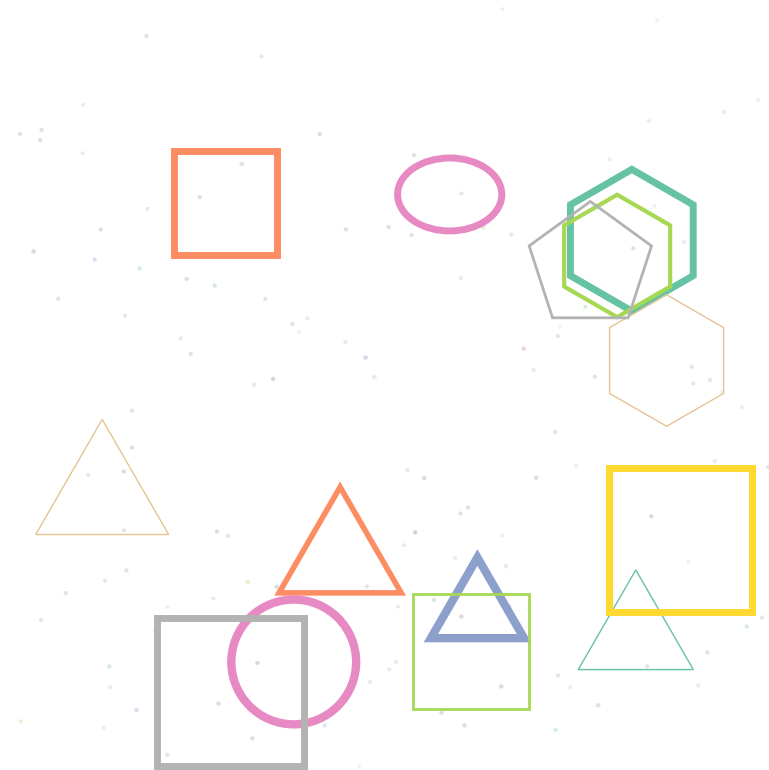[{"shape": "triangle", "thickness": 0.5, "radius": 0.43, "center": [0.826, 0.174]}, {"shape": "hexagon", "thickness": 2.5, "radius": 0.46, "center": [0.821, 0.688]}, {"shape": "square", "thickness": 2.5, "radius": 0.34, "center": [0.293, 0.736]}, {"shape": "triangle", "thickness": 2, "radius": 0.46, "center": [0.442, 0.276]}, {"shape": "triangle", "thickness": 3, "radius": 0.35, "center": [0.62, 0.206]}, {"shape": "oval", "thickness": 2.5, "radius": 0.34, "center": [0.584, 0.747]}, {"shape": "circle", "thickness": 3, "radius": 0.41, "center": [0.381, 0.14]}, {"shape": "square", "thickness": 1, "radius": 0.38, "center": [0.611, 0.154]}, {"shape": "hexagon", "thickness": 1.5, "radius": 0.4, "center": [0.802, 0.668]}, {"shape": "square", "thickness": 2.5, "radius": 0.47, "center": [0.884, 0.298]}, {"shape": "triangle", "thickness": 0.5, "radius": 0.5, "center": [0.133, 0.356]}, {"shape": "hexagon", "thickness": 0.5, "radius": 0.43, "center": [0.866, 0.532]}, {"shape": "square", "thickness": 2.5, "radius": 0.48, "center": [0.299, 0.101]}, {"shape": "pentagon", "thickness": 1, "radius": 0.42, "center": [0.767, 0.655]}]